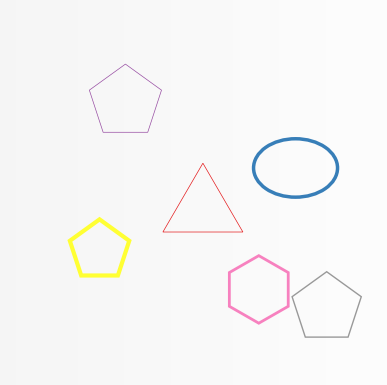[{"shape": "triangle", "thickness": 0.5, "radius": 0.6, "center": [0.524, 0.457]}, {"shape": "oval", "thickness": 2.5, "radius": 0.54, "center": [0.763, 0.564]}, {"shape": "pentagon", "thickness": 0.5, "radius": 0.49, "center": [0.324, 0.736]}, {"shape": "pentagon", "thickness": 3, "radius": 0.4, "center": [0.257, 0.35]}, {"shape": "hexagon", "thickness": 2, "radius": 0.44, "center": [0.668, 0.248]}, {"shape": "pentagon", "thickness": 1, "radius": 0.47, "center": [0.843, 0.2]}]